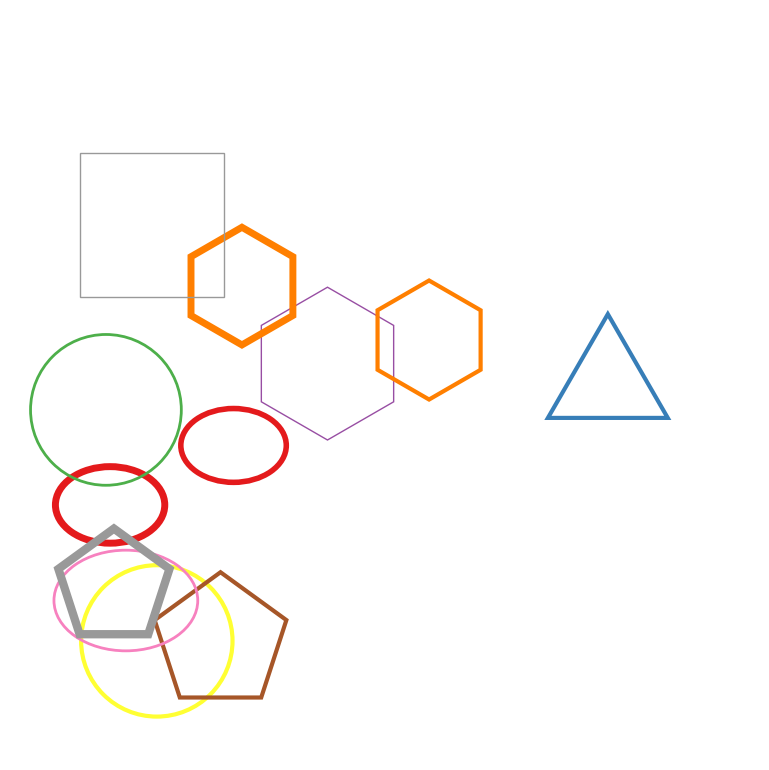[{"shape": "oval", "thickness": 2.5, "radius": 0.36, "center": [0.143, 0.344]}, {"shape": "oval", "thickness": 2, "radius": 0.34, "center": [0.303, 0.422]}, {"shape": "triangle", "thickness": 1.5, "radius": 0.45, "center": [0.789, 0.502]}, {"shape": "circle", "thickness": 1, "radius": 0.49, "center": [0.138, 0.468]}, {"shape": "hexagon", "thickness": 0.5, "radius": 0.5, "center": [0.425, 0.528]}, {"shape": "hexagon", "thickness": 2.5, "radius": 0.38, "center": [0.314, 0.628]}, {"shape": "hexagon", "thickness": 1.5, "radius": 0.39, "center": [0.557, 0.558]}, {"shape": "circle", "thickness": 1.5, "radius": 0.49, "center": [0.204, 0.168]}, {"shape": "pentagon", "thickness": 1.5, "radius": 0.45, "center": [0.286, 0.167]}, {"shape": "oval", "thickness": 1, "radius": 0.47, "center": [0.163, 0.22]}, {"shape": "square", "thickness": 0.5, "radius": 0.47, "center": [0.197, 0.708]}, {"shape": "pentagon", "thickness": 3, "radius": 0.38, "center": [0.148, 0.238]}]